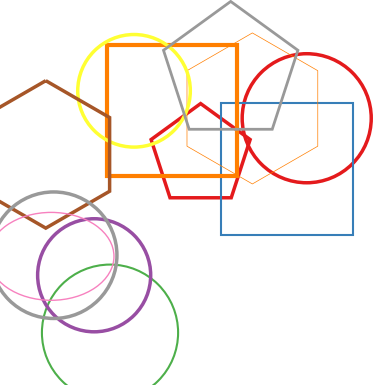[{"shape": "circle", "thickness": 2.5, "radius": 0.84, "center": [0.797, 0.693]}, {"shape": "pentagon", "thickness": 2.5, "radius": 0.68, "center": [0.521, 0.596]}, {"shape": "square", "thickness": 1.5, "radius": 0.85, "center": [0.746, 0.561]}, {"shape": "circle", "thickness": 1.5, "radius": 0.88, "center": [0.286, 0.136]}, {"shape": "circle", "thickness": 2.5, "radius": 0.73, "center": [0.245, 0.285]}, {"shape": "hexagon", "thickness": 0.5, "radius": 0.98, "center": [0.656, 0.718]}, {"shape": "square", "thickness": 3, "radius": 0.85, "center": [0.447, 0.712]}, {"shape": "circle", "thickness": 2.5, "radius": 0.73, "center": [0.348, 0.764]}, {"shape": "hexagon", "thickness": 2.5, "radius": 0.96, "center": [0.119, 0.599]}, {"shape": "oval", "thickness": 1, "radius": 0.82, "center": [0.133, 0.334]}, {"shape": "circle", "thickness": 2.5, "radius": 0.82, "center": [0.139, 0.337]}, {"shape": "pentagon", "thickness": 2, "radius": 0.92, "center": [0.599, 0.813]}]